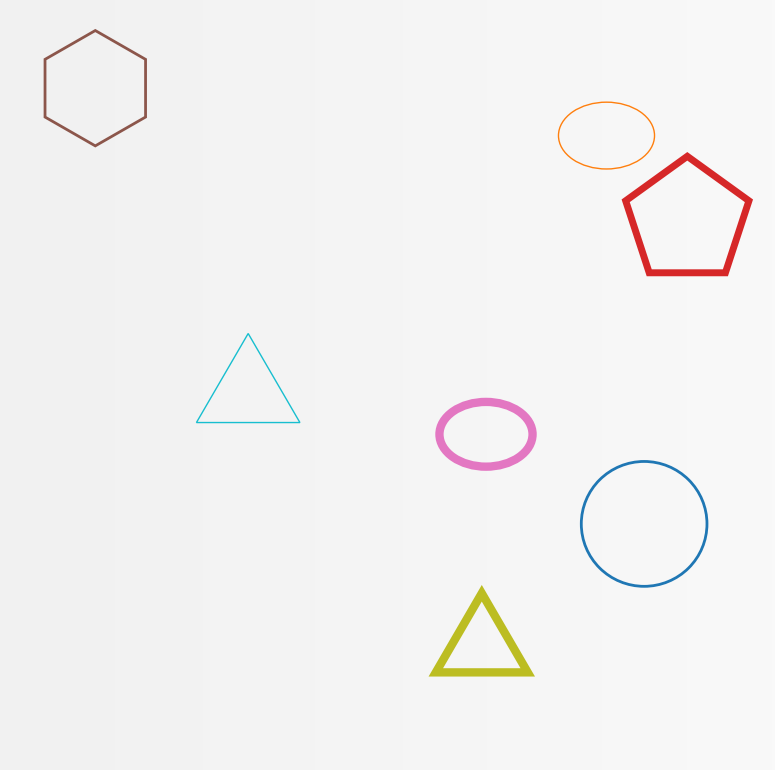[{"shape": "circle", "thickness": 1, "radius": 0.41, "center": [0.831, 0.32]}, {"shape": "oval", "thickness": 0.5, "radius": 0.31, "center": [0.783, 0.824]}, {"shape": "pentagon", "thickness": 2.5, "radius": 0.42, "center": [0.887, 0.713]}, {"shape": "hexagon", "thickness": 1, "radius": 0.37, "center": [0.123, 0.885]}, {"shape": "oval", "thickness": 3, "radius": 0.3, "center": [0.627, 0.436]}, {"shape": "triangle", "thickness": 3, "radius": 0.34, "center": [0.622, 0.161]}, {"shape": "triangle", "thickness": 0.5, "radius": 0.39, "center": [0.32, 0.49]}]